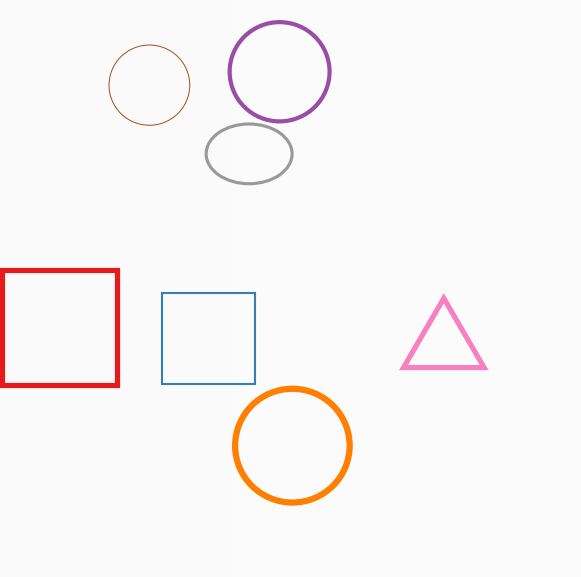[{"shape": "square", "thickness": 2.5, "radius": 0.5, "center": [0.102, 0.432]}, {"shape": "square", "thickness": 1, "radius": 0.4, "center": [0.359, 0.413]}, {"shape": "circle", "thickness": 2, "radius": 0.43, "center": [0.481, 0.875]}, {"shape": "circle", "thickness": 3, "radius": 0.49, "center": [0.503, 0.227]}, {"shape": "circle", "thickness": 0.5, "radius": 0.35, "center": [0.257, 0.852]}, {"shape": "triangle", "thickness": 2.5, "radius": 0.4, "center": [0.764, 0.403]}, {"shape": "oval", "thickness": 1.5, "radius": 0.37, "center": [0.429, 0.733]}]